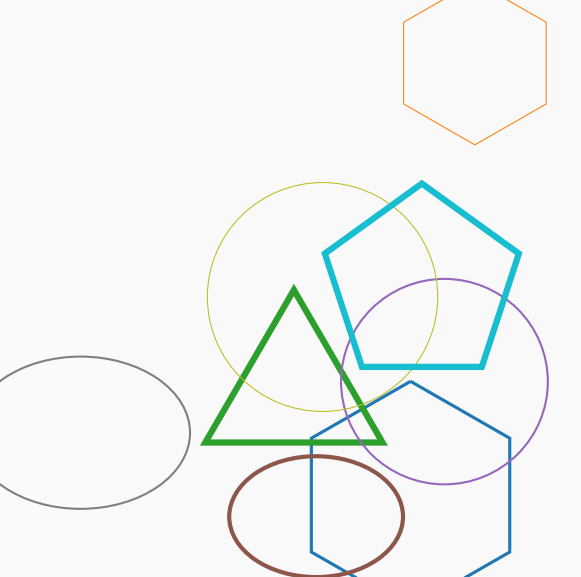[{"shape": "hexagon", "thickness": 1.5, "radius": 0.99, "center": [0.706, 0.142]}, {"shape": "hexagon", "thickness": 0.5, "radius": 0.71, "center": [0.817, 0.89]}, {"shape": "triangle", "thickness": 3, "radius": 0.88, "center": [0.506, 0.321]}, {"shape": "circle", "thickness": 1, "radius": 0.89, "center": [0.765, 0.338]}, {"shape": "oval", "thickness": 2, "radius": 0.75, "center": [0.544, 0.105]}, {"shape": "oval", "thickness": 1, "radius": 0.94, "center": [0.139, 0.25]}, {"shape": "circle", "thickness": 0.5, "radius": 0.99, "center": [0.555, 0.485]}, {"shape": "pentagon", "thickness": 3, "radius": 0.88, "center": [0.726, 0.506]}]